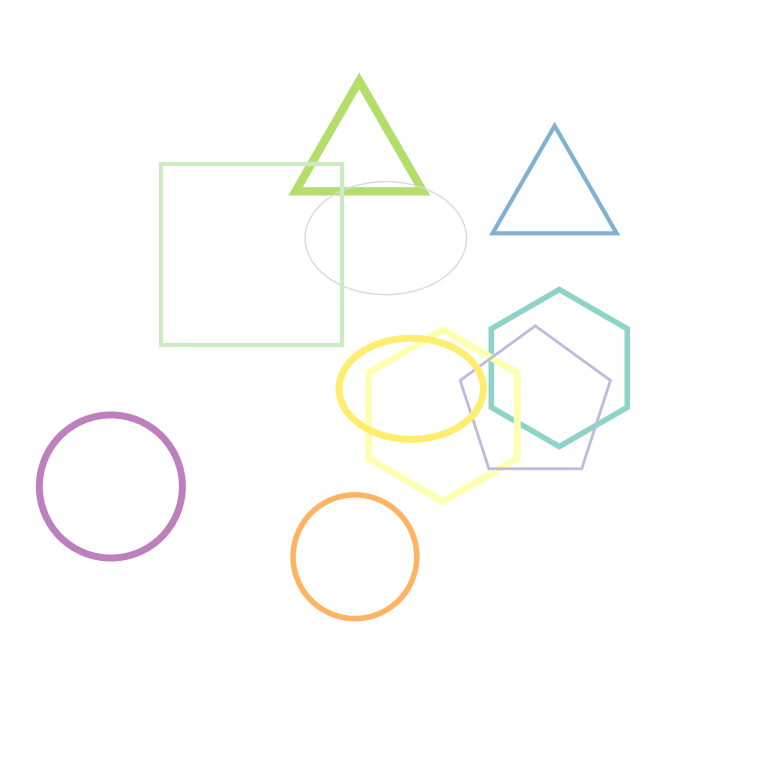[{"shape": "hexagon", "thickness": 2, "radius": 0.51, "center": [0.726, 0.522]}, {"shape": "hexagon", "thickness": 2.5, "radius": 0.56, "center": [0.575, 0.46]}, {"shape": "pentagon", "thickness": 1, "radius": 0.51, "center": [0.695, 0.474]}, {"shape": "triangle", "thickness": 1.5, "radius": 0.47, "center": [0.72, 0.744]}, {"shape": "circle", "thickness": 2, "radius": 0.4, "center": [0.461, 0.277]}, {"shape": "triangle", "thickness": 3, "radius": 0.48, "center": [0.467, 0.799]}, {"shape": "oval", "thickness": 0.5, "radius": 0.52, "center": [0.501, 0.691]}, {"shape": "circle", "thickness": 2.5, "radius": 0.46, "center": [0.144, 0.368]}, {"shape": "square", "thickness": 1.5, "radius": 0.59, "center": [0.327, 0.67]}, {"shape": "oval", "thickness": 2.5, "radius": 0.47, "center": [0.534, 0.495]}]